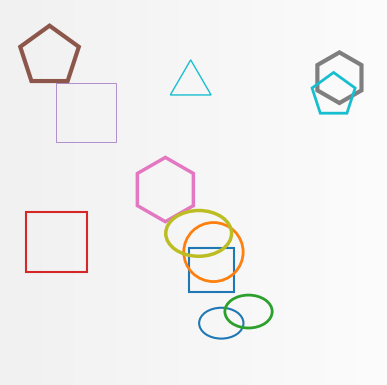[{"shape": "oval", "thickness": 1.5, "radius": 0.29, "center": [0.571, 0.161]}, {"shape": "square", "thickness": 1.5, "radius": 0.29, "center": [0.546, 0.299]}, {"shape": "circle", "thickness": 2, "radius": 0.38, "center": [0.551, 0.345]}, {"shape": "oval", "thickness": 2, "radius": 0.31, "center": [0.641, 0.191]}, {"shape": "square", "thickness": 1.5, "radius": 0.39, "center": [0.146, 0.37]}, {"shape": "square", "thickness": 0.5, "radius": 0.38, "center": [0.222, 0.708]}, {"shape": "pentagon", "thickness": 3, "radius": 0.4, "center": [0.128, 0.854]}, {"shape": "hexagon", "thickness": 2.5, "radius": 0.42, "center": [0.427, 0.508]}, {"shape": "hexagon", "thickness": 3, "radius": 0.33, "center": [0.876, 0.798]}, {"shape": "oval", "thickness": 2.5, "radius": 0.42, "center": [0.513, 0.394]}, {"shape": "pentagon", "thickness": 2, "radius": 0.29, "center": [0.861, 0.753]}, {"shape": "triangle", "thickness": 1, "radius": 0.3, "center": [0.492, 0.784]}]